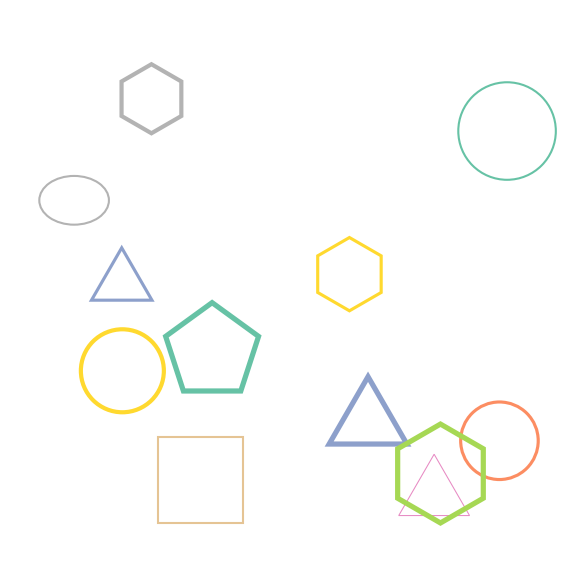[{"shape": "pentagon", "thickness": 2.5, "radius": 0.42, "center": [0.367, 0.391]}, {"shape": "circle", "thickness": 1, "radius": 0.42, "center": [0.878, 0.772]}, {"shape": "circle", "thickness": 1.5, "radius": 0.34, "center": [0.865, 0.236]}, {"shape": "triangle", "thickness": 1.5, "radius": 0.3, "center": [0.211, 0.51]}, {"shape": "triangle", "thickness": 2.5, "radius": 0.39, "center": [0.637, 0.269]}, {"shape": "triangle", "thickness": 0.5, "radius": 0.35, "center": [0.752, 0.142]}, {"shape": "hexagon", "thickness": 2.5, "radius": 0.43, "center": [0.763, 0.179]}, {"shape": "circle", "thickness": 2, "radius": 0.36, "center": [0.212, 0.357]}, {"shape": "hexagon", "thickness": 1.5, "radius": 0.32, "center": [0.605, 0.524]}, {"shape": "square", "thickness": 1, "radius": 0.37, "center": [0.347, 0.168]}, {"shape": "hexagon", "thickness": 2, "radius": 0.3, "center": [0.262, 0.828]}, {"shape": "oval", "thickness": 1, "radius": 0.3, "center": [0.128, 0.652]}]